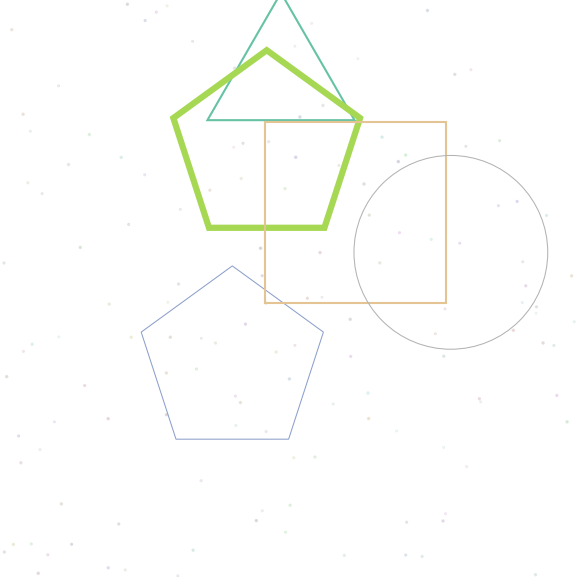[{"shape": "triangle", "thickness": 1, "radius": 0.74, "center": [0.487, 0.865]}, {"shape": "pentagon", "thickness": 0.5, "radius": 0.83, "center": [0.402, 0.373]}, {"shape": "pentagon", "thickness": 3, "radius": 0.85, "center": [0.462, 0.742]}, {"shape": "square", "thickness": 1, "radius": 0.79, "center": [0.616, 0.631]}, {"shape": "circle", "thickness": 0.5, "radius": 0.84, "center": [0.781, 0.562]}]